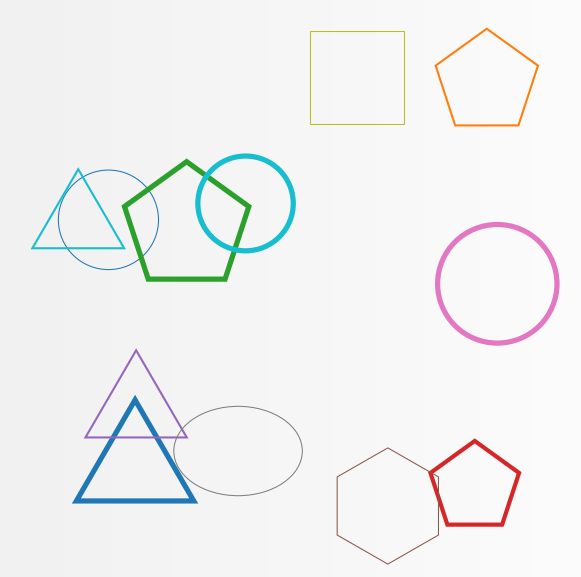[{"shape": "triangle", "thickness": 2.5, "radius": 0.58, "center": [0.232, 0.19]}, {"shape": "circle", "thickness": 0.5, "radius": 0.43, "center": [0.187, 0.618]}, {"shape": "pentagon", "thickness": 1, "radius": 0.46, "center": [0.838, 0.857]}, {"shape": "pentagon", "thickness": 2.5, "radius": 0.56, "center": [0.321, 0.607]}, {"shape": "pentagon", "thickness": 2, "radius": 0.4, "center": [0.817, 0.155]}, {"shape": "triangle", "thickness": 1, "radius": 0.5, "center": [0.234, 0.292]}, {"shape": "hexagon", "thickness": 0.5, "radius": 0.5, "center": [0.667, 0.123]}, {"shape": "circle", "thickness": 2.5, "radius": 0.51, "center": [0.856, 0.508]}, {"shape": "oval", "thickness": 0.5, "radius": 0.55, "center": [0.41, 0.218]}, {"shape": "square", "thickness": 0.5, "radius": 0.4, "center": [0.614, 0.865]}, {"shape": "circle", "thickness": 2.5, "radius": 0.41, "center": [0.422, 0.647]}, {"shape": "triangle", "thickness": 1, "radius": 0.46, "center": [0.135, 0.615]}]